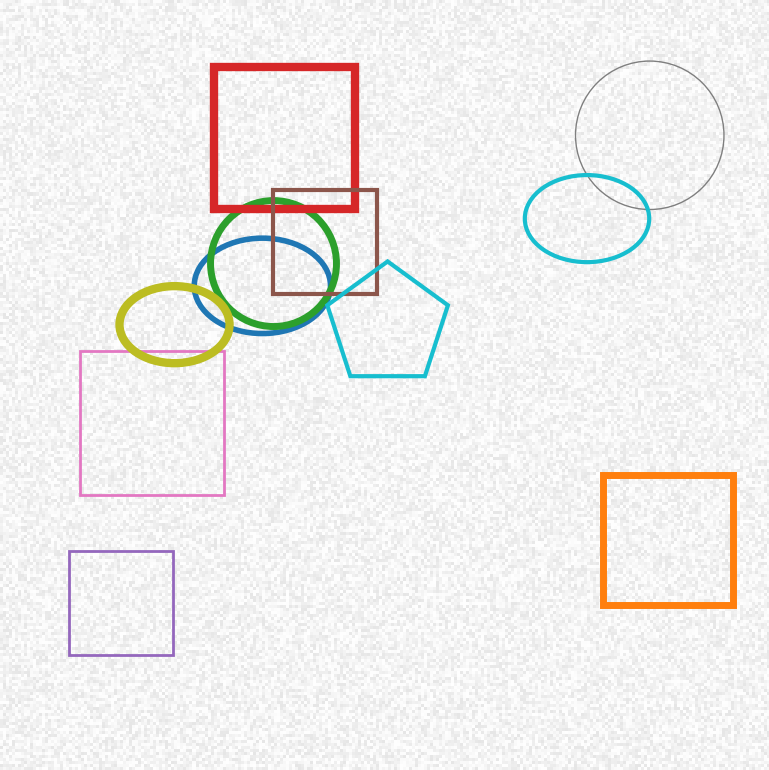[{"shape": "oval", "thickness": 2, "radius": 0.44, "center": [0.341, 0.629]}, {"shape": "square", "thickness": 2.5, "radius": 0.42, "center": [0.868, 0.299]}, {"shape": "circle", "thickness": 2.5, "radius": 0.41, "center": [0.355, 0.658]}, {"shape": "square", "thickness": 3, "radius": 0.46, "center": [0.369, 0.821]}, {"shape": "square", "thickness": 1, "radius": 0.34, "center": [0.157, 0.216]}, {"shape": "square", "thickness": 1.5, "radius": 0.34, "center": [0.422, 0.686]}, {"shape": "square", "thickness": 1, "radius": 0.47, "center": [0.197, 0.451]}, {"shape": "circle", "thickness": 0.5, "radius": 0.48, "center": [0.844, 0.824]}, {"shape": "oval", "thickness": 3, "radius": 0.36, "center": [0.227, 0.578]}, {"shape": "pentagon", "thickness": 1.5, "radius": 0.41, "center": [0.503, 0.578]}, {"shape": "oval", "thickness": 1.5, "radius": 0.4, "center": [0.762, 0.716]}]